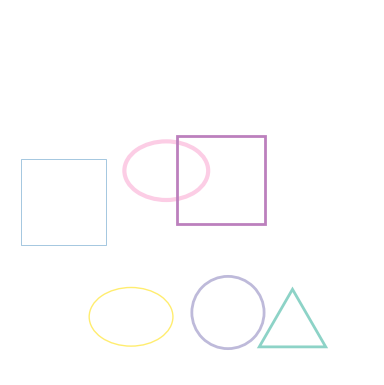[{"shape": "triangle", "thickness": 2, "radius": 0.5, "center": [0.76, 0.149]}, {"shape": "circle", "thickness": 2, "radius": 0.47, "center": [0.592, 0.188]}, {"shape": "square", "thickness": 0.5, "radius": 0.56, "center": [0.165, 0.475]}, {"shape": "oval", "thickness": 3, "radius": 0.54, "center": [0.432, 0.557]}, {"shape": "square", "thickness": 2, "radius": 0.57, "center": [0.573, 0.533]}, {"shape": "oval", "thickness": 1, "radius": 0.54, "center": [0.34, 0.177]}]